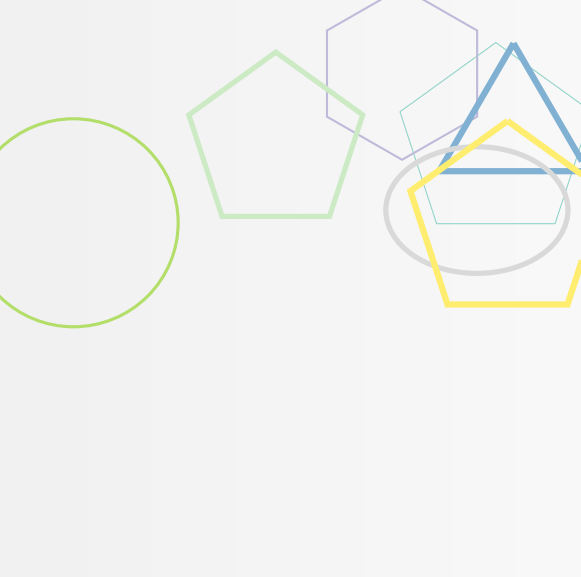[{"shape": "pentagon", "thickness": 0.5, "radius": 0.87, "center": [0.853, 0.752]}, {"shape": "hexagon", "thickness": 1, "radius": 0.75, "center": [0.692, 0.872]}, {"shape": "triangle", "thickness": 3, "radius": 0.74, "center": [0.883, 0.777]}, {"shape": "circle", "thickness": 1.5, "radius": 0.9, "center": [0.126, 0.613]}, {"shape": "oval", "thickness": 2.5, "radius": 0.78, "center": [0.82, 0.635]}, {"shape": "pentagon", "thickness": 2.5, "radius": 0.79, "center": [0.474, 0.752]}, {"shape": "pentagon", "thickness": 3, "radius": 0.88, "center": [0.873, 0.614]}]